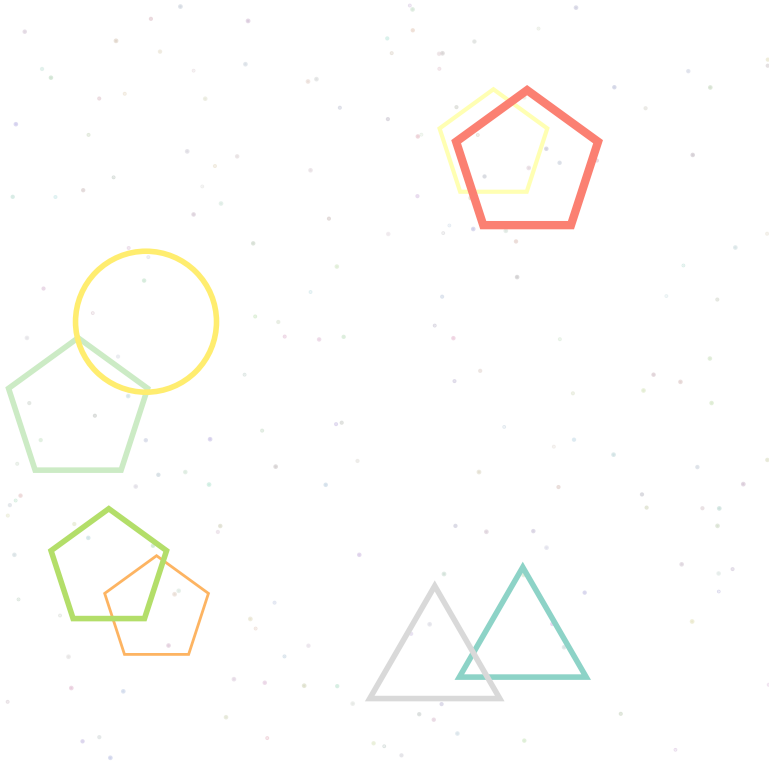[{"shape": "triangle", "thickness": 2, "radius": 0.48, "center": [0.679, 0.168]}, {"shape": "pentagon", "thickness": 1.5, "radius": 0.37, "center": [0.641, 0.81]}, {"shape": "pentagon", "thickness": 3, "radius": 0.48, "center": [0.685, 0.786]}, {"shape": "pentagon", "thickness": 1, "radius": 0.35, "center": [0.203, 0.207]}, {"shape": "pentagon", "thickness": 2, "radius": 0.39, "center": [0.141, 0.26]}, {"shape": "triangle", "thickness": 2, "radius": 0.49, "center": [0.565, 0.142]}, {"shape": "pentagon", "thickness": 2, "radius": 0.47, "center": [0.101, 0.466]}, {"shape": "circle", "thickness": 2, "radius": 0.46, "center": [0.19, 0.582]}]